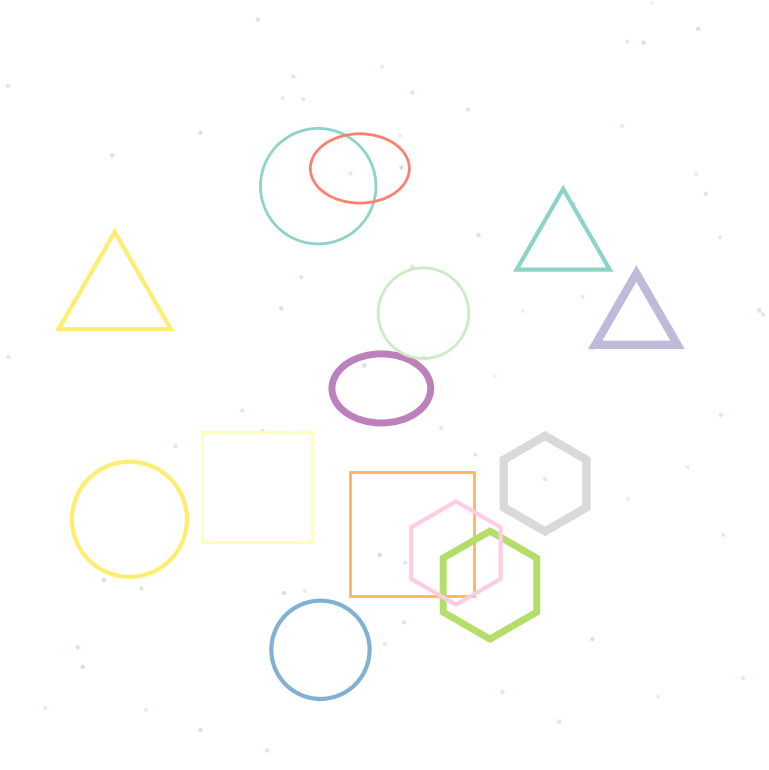[{"shape": "triangle", "thickness": 1.5, "radius": 0.35, "center": [0.731, 0.685]}, {"shape": "circle", "thickness": 1, "radius": 0.38, "center": [0.413, 0.758]}, {"shape": "square", "thickness": 1, "radius": 0.36, "center": [0.334, 0.367]}, {"shape": "triangle", "thickness": 3, "radius": 0.31, "center": [0.826, 0.583]}, {"shape": "oval", "thickness": 1, "radius": 0.32, "center": [0.467, 0.781]}, {"shape": "circle", "thickness": 1.5, "radius": 0.32, "center": [0.416, 0.156]}, {"shape": "square", "thickness": 1, "radius": 0.4, "center": [0.535, 0.307]}, {"shape": "hexagon", "thickness": 2.5, "radius": 0.35, "center": [0.636, 0.24]}, {"shape": "hexagon", "thickness": 1.5, "radius": 0.34, "center": [0.592, 0.282]}, {"shape": "hexagon", "thickness": 3, "radius": 0.31, "center": [0.708, 0.372]}, {"shape": "oval", "thickness": 2.5, "radius": 0.32, "center": [0.495, 0.496]}, {"shape": "circle", "thickness": 1, "radius": 0.29, "center": [0.55, 0.593]}, {"shape": "circle", "thickness": 1.5, "radius": 0.37, "center": [0.168, 0.326]}, {"shape": "triangle", "thickness": 1.5, "radius": 0.42, "center": [0.149, 0.615]}]